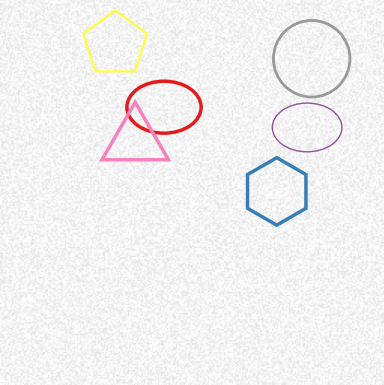[{"shape": "oval", "thickness": 2.5, "radius": 0.48, "center": [0.426, 0.722]}, {"shape": "hexagon", "thickness": 2.5, "radius": 0.44, "center": [0.719, 0.503]}, {"shape": "oval", "thickness": 1, "radius": 0.45, "center": [0.798, 0.669]}, {"shape": "pentagon", "thickness": 1.5, "radius": 0.44, "center": [0.299, 0.885]}, {"shape": "triangle", "thickness": 2.5, "radius": 0.5, "center": [0.351, 0.635]}, {"shape": "circle", "thickness": 2, "radius": 0.5, "center": [0.81, 0.847]}]